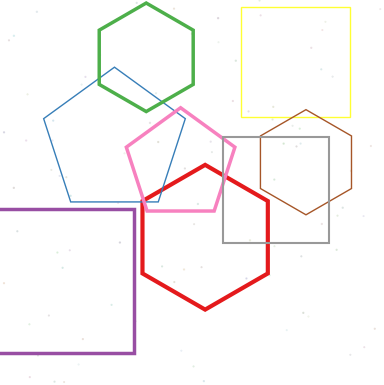[{"shape": "hexagon", "thickness": 3, "radius": 0.94, "center": [0.533, 0.384]}, {"shape": "pentagon", "thickness": 1, "radius": 0.97, "center": [0.297, 0.632]}, {"shape": "hexagon", "thickness": 2.5, "radius": 0.7, "center": [0.38, 0.851]}, {"shape": "square", "thickness": 2.5, "radius": 0.94, "center": [0.16, 0.27]}, {"shape": "square", "thickness": 1, "radius": 0.71, "center": [0.767, 0.84]}, {"shape": "hexagon", "thickness": 1, "radius": 0.68, "center": [0.795, 0.579]}, {"shape": "pentagon", "thickness": 2.5, "radius": 0.74, "center": [0.469, 0.572]}, {"shape": "square", "thickness": 1.5, "radius": 0.69, "center": [0.716, 0.507]}]